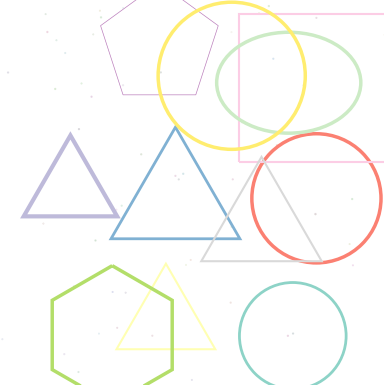[{"shape": "circle", "thickness": 2, "radius": 0.69, "center": [0.76, 0.128]}, {"shape": "triangle", "thickness": 1.5, "radius": 0.74, "center": [0.431, 0.167]}, {"shape": "triangle", "thickness": 3, "radius": 0.7, "center": [0.183, 0.508]}, {"shape": "circle", "thickness": 2.5, "radius": 0.84, "center": [0.822, 0.485]}, {"shape": "triangle", "thickness": 2, "radius": 0.97, "center": [0.456, 0.476]}, {"shape": "hexagon", "thickness": 2.5, "radius": 0.9, "center": [0.291, 0.13]}, {"shape": "square", "thickness": 1.5, "radius": 0.96, "center": [0.812, 0.771]}, {"shape": "triangle", "thickness": 1.5, "radius": 0.9, "center": [0.679, 0.412]}, {"shape": "pentagon", "thickness": 0.5, "radius": 0.8, "center": [0.414, 0.884]}, {"shape": "oval", "thickness": 2.5, "radius": 0.94, "center": [0.75, 0.785]}, {"shape": "circle", "thickness": 2.5, "radius": 0.96, "center": [0.602, 0.803]}]